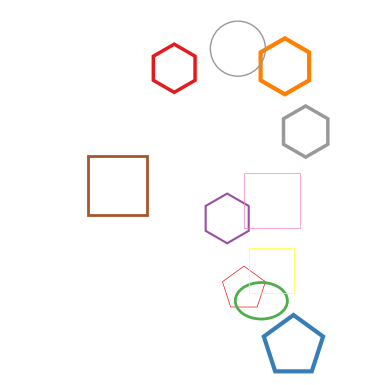[{"shape": "hexagon", "thickness": 2.5, "radius": 0.31, "center": [0.452, 0.823]}, {"shape": "pentagon", "thickness": 0.5, "radius": 0.29, "center": [0.634, 0.25]}, {"shape": "pentagon", "thickness": 3, "radius": 0.4, "center": [0.762, 0.101]}, {"shape": "oval", "thickness": 2, "radius": 0.34, "center": [0.679, 0.219]}, {"shape": "hexagon", "thickness": 1.5, "radius": 0.32, "center": [0.59, 0.433]}, {"shape": "hexagon", "thickness": 3, "radius": 0.36, "center": [0.74, 0.828]}, {"shape": "square", "thickness": 0.5, "radius": 0.29, "center": [0.706, 0.298]}, {"shape": "square", "thickness": 2, "radius": 0.39, "center": [0.305, 0.518]}, {"shape": "square", "thickness": 0.5, "radius": 0.36, "center": [0.706, 0.479]}, {"shape": "hexagon", "thickness": 2.5, "radius": 0.33, "center": [0.794, 0.658]}, {"shape": "circle", "thickness": 1, "radius": 0.36, "center": [0.618, 0.874]}]